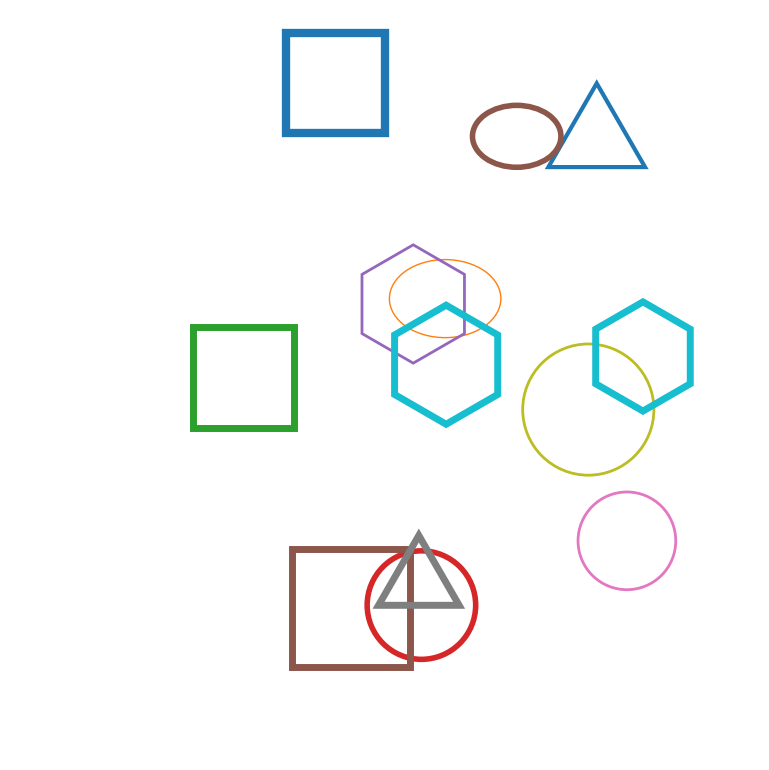[{"shape": "triangle", "thickness": 1.5, "radius": 0.36, "center": [0.775, 0.819]}, {"shape": "square", "thickness": 3, "radius": 0.32, "center": [0.436, 0.892]}, {"shape": "oval", "thickness": 0.5, "radius": 0.36, "center": [0.578, 0.612]}, {"shape": "square", "thickness": 2.5, "radius": 0.33, "center": [0.316, 0.509]}, {"shape": "circle", "thickness": 2, "radius": 0.35, "center": [0.547, 0.214]}, {"shape": "hexagon", "thickness": 1, "radius": 0.38, "center": [0.537, 0.605]}, {"shape": "square", "thickness": 2.5, "radius": 0.38, "center": [0.456, 0.211]}, {"shape": "oval", "thickness": 2, "radius": 0.29, "center": [0.671, 0.823]}, {"shape": "circle", "thickness": 1, "radius": 0.32, "center": [0.814, 0.298]}, {"shape": "triangle", "thickness": 2.5, "radius": 0.3, "center": [0.544, 0.244]}, {"shape": "circle", "thickness": 1, "radius": 0.43, "center": [0.764, 0.468]}, {"shape": "hexagon", "thickness": 2.5, "radius": 0.35, "center": [0.835, 0.537]}, {"shape": "hexagon", "thickness": 2.5, "radius": 0.39, "center": [0.579, 0.526]}]